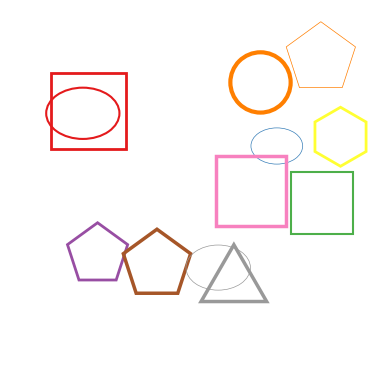[{"shape": "oval", "thickness": 1.5, "radius": 0.48, "center": [0.215, 0.706]}, {"shape": "square", "thickness": 2, "radius": 0.49, "center": [0.23, 0.712]}, {"shape": "oval", "thickness": 0.5, "radius": 0.34, "center": [0.719, 0.621]}, {"shape": "square", "thickness": 1.5, "radius": 0.4, "center": [0.837, 0.473]}, {"shape": "pentagon", "thickness": 2, "radius": 0.41, "center": [0.253, 0.339]}, {"shape": "pentagon", "thickness": 0.5, "radius": 0.47, "center": [0.833, 0.849]}, {"shape": "circle", "thickness": 3, "radius": 0.39, "center": [0.677, 0.786]}, {"shape": "hexagon", "thickness": 2, "radius": 0.38, "center": [0.884, 0.645]}, {"shape": "pentagon", "thickness": 2.5, "radius": 0.46, "center": [0.408, 0.313]}, {"shape": "square", "thickness": 2.5, "radius": 0.45, "center": [0.652, 0.504]}, {"shape": "triangle", "thickness": 2.5, "radius": 0.49, "center": [0.607, 0.266]}, {"shape": "oval", "thickness": 0.5, "radius": 0.42, "center": [0.567, 0.305]}]